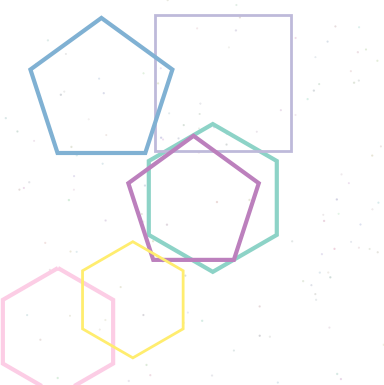[{"shape": "hexagon", "thickness": 3, "radius": 0.96, "center": [0.553, 0.486]}, {"shape": "square", "thickness": 2, "radius": 0.88, "center": [0.578, 0.784]}, {"shape": "pentagon", "thickness": 3, "radius": 0.97, "center": [0.263, 0.759]}, {"shape": "hexagon", "thickness": 3, "radius": 0.83, "center": [0.151, 0.138]}, {"shape": "pentagon", "thickness": 3, "radius": 0.89, "center": [0.503, 0.469]}, {"shape": "hexagon", "thickness": 2, "radius": 0.75, "center": [0.345, 0.221]}]